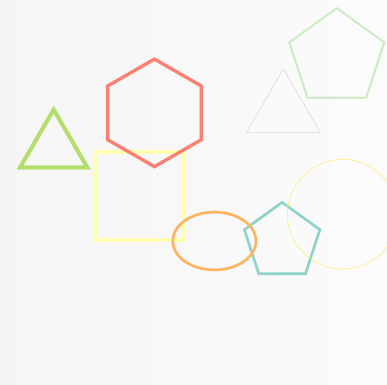[{"shape": "pentagon", "thickness": 2, "radius": 0.51, "center": [0.728, 0.372]}, {"shape": "square", "thickness": 3, "radius": 0.57, "center": [0.362, 0.492]}, {"shape": "hexagon", "thickness": 2.5, "radius": 0.7, "center": [0.399, 0.707]}, {"shape": "oval", "thickness": 2, "radius": 0.54, "center": [0.553, 0.374]}, {"shape": "triangle", "thickness": 3, "radius": 0.5, "center": [0.139, 0.615]}, {"shape": "triangle", "thickness": 0.5, "radius": 0.55, "center": [0.731, 0.711]}, {"shape": "pentagon", "thickness": 1.5, "radius": 0.64, "center": [0.869, 0.85]}, {"shape": "circle", "thickness": 0.5, "radius": 0.71, "center": [0.884, 0.444]}]